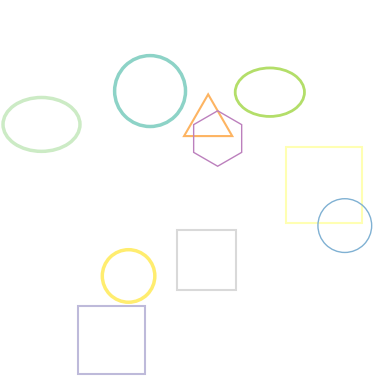[{"shape": "circle", "thickness": 2.5, "radius": 0.46, "center": [0.39, 0.763]}, {"shape": "square", "thickness": 1.5, "radius": 0.49, "center": [0.842, 0.52]}, {"shape": "square", "thickness": 1.5, "radius": 0.44, "center": [0.29, 0.117]}, {"shape": "circle", "thickness": 1, "radius": 0.35, "center": [0.896, 0.414]}, {"shape": "triangle", "thickness": 1.5, "radius": 0.36, "center": [0.541, 0.683]}, {"shape": "oval", "thickness": 2, "radius": 0.45, "center": [0.701, 0.761]}, {"shape": "square", "thickness": 1.5, "radius": 0.39, "center": [0.536, 0.325]}, {"shape": "hexagon", "thickness": 1, "radius": 0.36, "center": [0.565, 0.64]}, {"shape": "oval", "thickness": 2.5, "radius": 0.5, "center": [0.108, 0.677]}, {"shape": "circle", "thickness": 2.5, "radius": 0.34, "center": [0.334, 0.283]}]